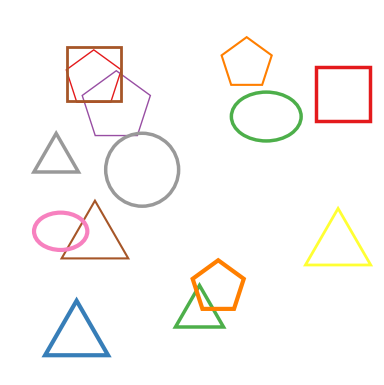[{"shape": "pentagon", "thickness": 1, "radius": 0.38, "center": [0.244, 0.795]}, {"shape": "square", "thickness": 2.5, "radius": 0.35, "center": [0.89, 0.755]}, {"shape": "triangle", "thickness": 3, "radius": 0.47, "center": [0.199, 0.125]}, {"shape": "oval", "thickness": 2.5, "radius": 0.45, "center": [0.692, 0.697]}, {"shape": "triangle", "thickness": 2.5, "radius": 0.36, "center": [0.518, 0.187]}, {"shape": "pentagon", "thickness": 1, "radius": 0.47, "center": [0.302, 0.723]}, {"shape": "pentagon", "thickness": 1.5, "radius": 0.34, "center": [0.641, 0.835]}, {"shape": "pentagon", "thickness": 3, "radius": 0.35, "center": [0.567, 0.254]}, {"shape": "triangle", "thickness": 2, "radius": 0.49, "center": [0.878, 0.361]}, {"shape": "triangle", "thickness": 1.5, "radius": 0.5, "center": [0.247, 0.379]}, {"shape": "square", "thickness": 2, "radius": 0.35, "center": [0.244, 0.809]}, {"shape": "oval", "thickness": 3, "radius": 0.35, "center": [0.158, 0.399]}, {"shape": "circle", "thickness": 2.5, "radius": 0.47, "center": [0.369, 0.559]}, {"shape": "triangle", "thickness": 2.5, "radius": 0.33, "center": [0.146, 0.587]}]